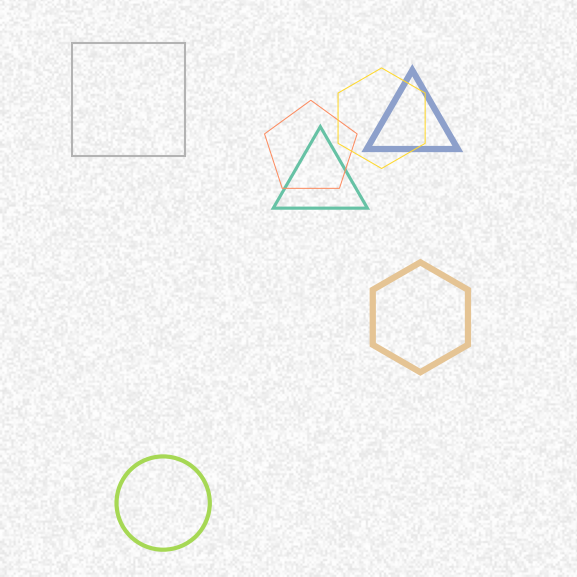[{"shape": "triangle", "thickness": 1.5, "radius": 0.47, "center": [0.555, 0.686]}, {"shape": "pentagon", "thickness": 0.5, "radius": 0.42, "center": [0.538, 0.741]}, {"shape": "triangle", "thickness": 3, "radius": 0.45, "center": [0.714, 0.787]}, {"shape": "circle", "thickness": 2, "radius": 0.4, "center": [0.283, 0.128]}, {"shape": "hexagon", "thickness": 0.5, "radius": 0.44, "center": [0.661, 0.794]}, {"shape": "hexagon", "thickness": 3, "radius": 0.48, "center": [0.728, 0.45]}, {"shape": "square", "thickness": 1, "radius": 0.49, "center": [0.223, 0.826]}]